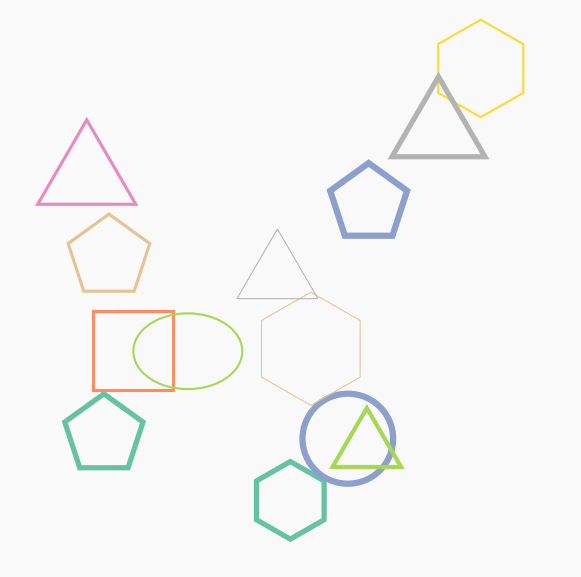[{"shape": "pentagon", "thickness": 2.5, "radius": 0.35, "center": [0.179, 0.246]}, {"shape": "hexagon", "thickness": 2.5, "radius": 0.34, "center": [0.499, 0.133]}, {"shape": "square", "thickness": 1.5, "radius": 0.35, "center": [0.228, 0.392]}, {"shape": "circle", "thickness": 3, "radius": 0.39, "center": [0.598, 0.239]}, {"shape": "pentagon", "thickness": 3, "radius": 0.35, "center": [0.634, 0.647]}, {"shape": "triangle", "thickness": 1.5, "radius": 0.49, "center": [0.149, 0.694]}, {"shape": "triangle", "thickness": 2, "radius": 0.34, "center": [0.631, 0.225]}, {"shape": "oval", "thickness": 1, "radius": 0.47, "center": [0.323, 0.391]}, {"shape": "hexagon", "thickness": 1, "radius": 0.42, "center": [0.827, 0.881]}, {"shape": "hexagon", "thickness": 0.5, "radius": 0.49, "center": [0.535, 0.395]}, {"shape": "pentagon", "thickness": 1.5, "radius": 0.37, "center": [0.188, 0.555]}, {"shape": "triangle", "thickness": 0.5, "radius": 0.4, "center": [0.477, 0.522]}, {"shape": "triangle", "thickness": 2.5, "radius": 0.46, "center": [0.754, 0.774]}]